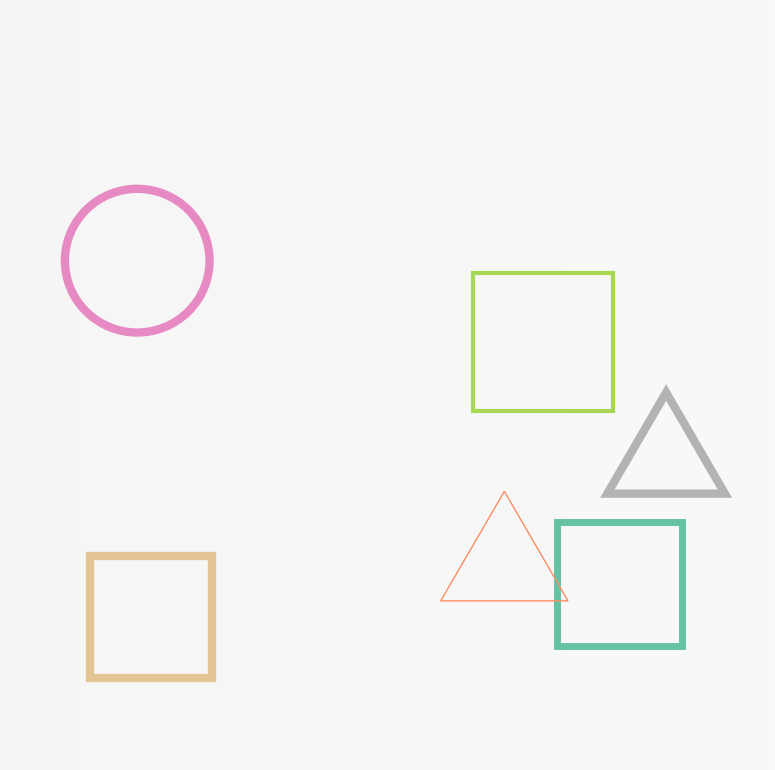[{"shape": "square", "thickness": 2.5, "radius": 0.4, "center": [0.8, 0.242]}, {"shape": "triangle", "thickness": 0.5, "radius": 0.47, "center": [0.651, 0.267]}, {"shape": "circle", "thickness": 3, "radius": 0.47, "center": [0.177, 0.661]}, {"shape": "square", "thickness": 1.5, "radius": 0.45, "center": [0.701, 0.556]}, {"shape": "square", "thickness": 3, "radius": 0.4, "center": [0.195, 0.199]}, {"shape": "triangle", "thickness": 3, "radius": 0.44, "center": [0.86, 0.403]}]